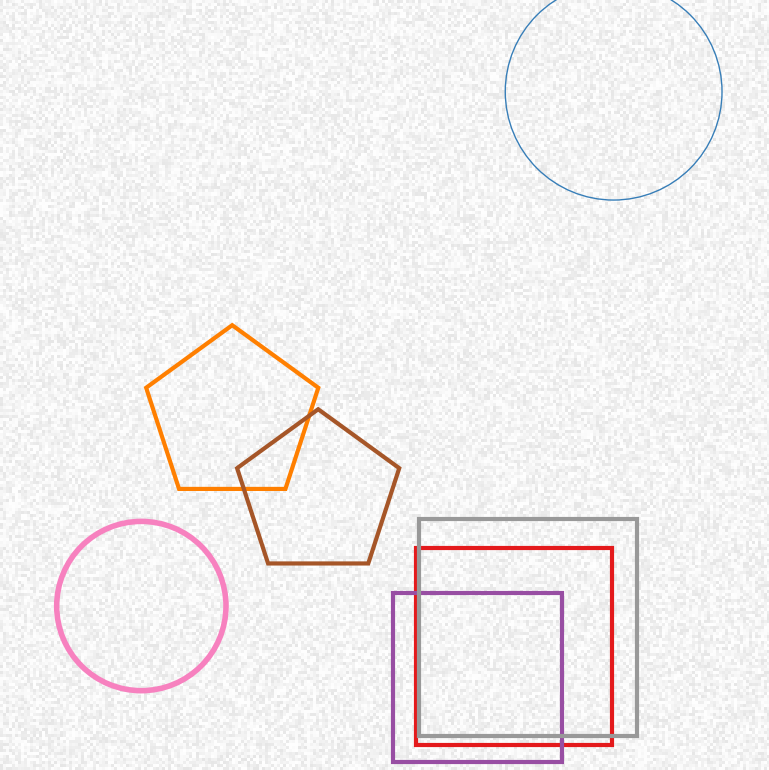[{"shape": "square", "thickness": 1.5, "radius": 0.64, "center": [0.667, 0.16]}, {"shape": "circle", "thickness": 0.5, "radius": 0.7, "center": [0.797, 0.881]}, {"shape": "square", "thickness": 1.5, "radius": 0.55, "center": [0.621, 0.12]}, {"shape": "pentagon", "thickness": 1.5, "radius": 0.59, "center": [0.302, 0.46]}, {"shape": "pentagon", "thickness": 1.5, "radius": 0.55, "center": [0.413, 0.358]}, {"shape": "circle", "thickness": 2, "radius": 0.55, "center": [0.184, 0.213]}, {"shape": "square", "thickness": 1.5, "radius": 0.71, "center": [0.686, 0.185]}]